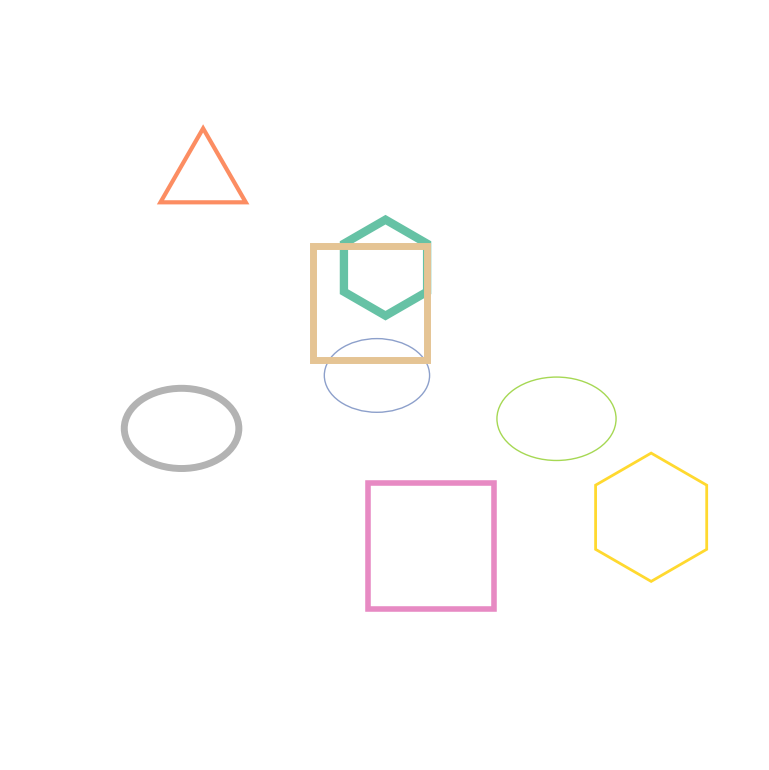[{"shape": "hexagon", "thickness": 3, "radius": 0.31, "center": [0.501, 0.652]}, {"shape": "triangle", "thickness": 1.5, "radius": 0.32, "center": [0.264, 0.769]}, {"shape": "oval", "thickness": 0.5, "radius": 0.34, "center": [0.49, 0.512]}, {"shape": "square", "thickness": 2, "radius": 0.41, "center": [0.56, 0.291]}, {"shape": "oval", "thickness": 0.5, "radius": 0.39, "center": [0.723, 0.456]}, {"shape": "hexagon", "thickness": 1, "radius": 0.42, "center": [0.846, 0.328]}, {"shape": "square", "thickness": 2.5, "radius": 0.37, "center": [0.48, 0.607]}, {"shape": "oval", "thickness": 2.5, "radius": 0.37, "center": [0.236, 0.444]}]